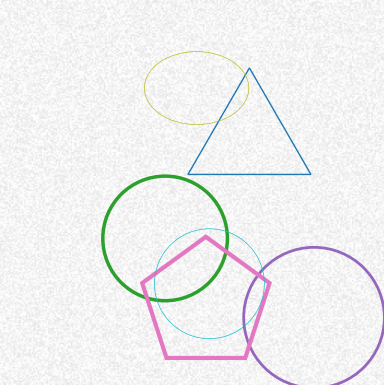[{"shape": "triangle", "thickness": 1, "radius": 0.92, "center": [0.648, 0.639]}, {"shape": "circle", "thickness": 2.5, "radius": 0.81, "center": [0.429, 0.381]}, {"shape": "circle", "thickness": 2, "radius": 0.91, "center": [0.816, 0.175]}, {"shape": "pentagon", "thickness": 3, "radius": 0.87, "center": [0.535, 0.211]}, {"shape": "oval", "thickness": 0.5, "radius": 0.68, "center": [0.511, 0.771]}, {"shape": "circle", "thickness": 0.5, "radius": 0.71, "center": [0.544, 0.263]}]